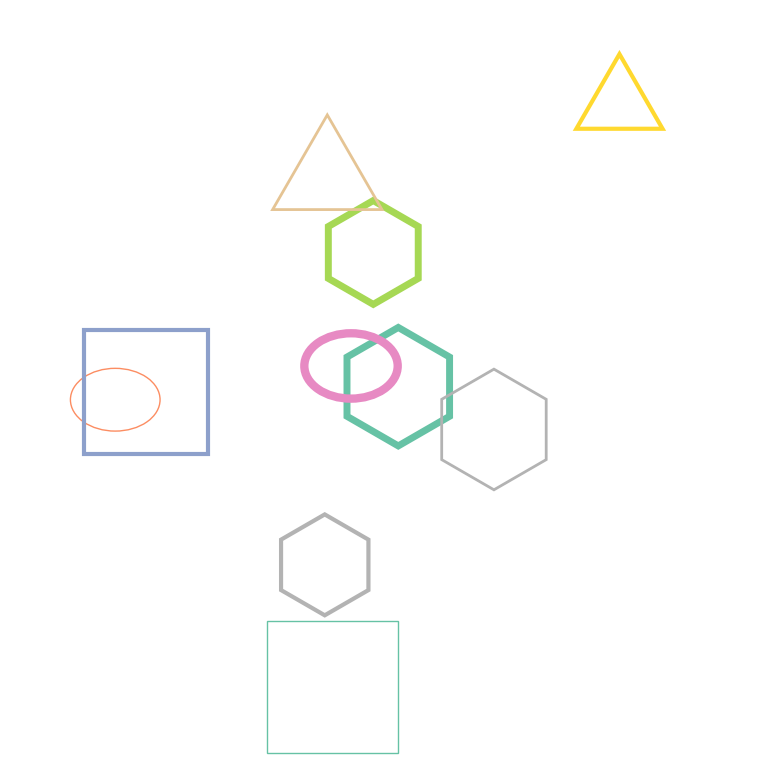[{"shape": "hexagon", "thickness": 2.5, "radius": 0.38, "center": [0.517, 0.498]}, {"shape": "square", "thickness": 0.5, "radius": 0.43, "center": [0.432, 0.108]}, {"shape": "oval", "thickness": 0.5, "radius": 0.29, "center": [0.15, 0.481]}, {"shape": "square", "thickness": 1.5, "radius": 0.4, "center": [0.189, 0.491]}, {"shape": "oval", "thickness": 3, "radius": 0.3, "center": [0.456, 0.525]}, {"shape": "hexagon", "thickness": 2.5, "radius": 0.34, "center": [0.485, 0.672]}, {"shape": "triangle", "thickness": 1.5, "radius": 0.32, "center": [0.804, 0.865]}, {"shape": "triangle", "thickness": 1, "radius": 0.41, "center": [0.425, 0.769]}, {"shape": "hexagon", "thickness": 1.5, "radius": 0.33, "center": [0.422, 0.266]}, {"shape": "hexagon", "thickness": 1, "radius": 0.39, "center": [0.641, 0.442]}]